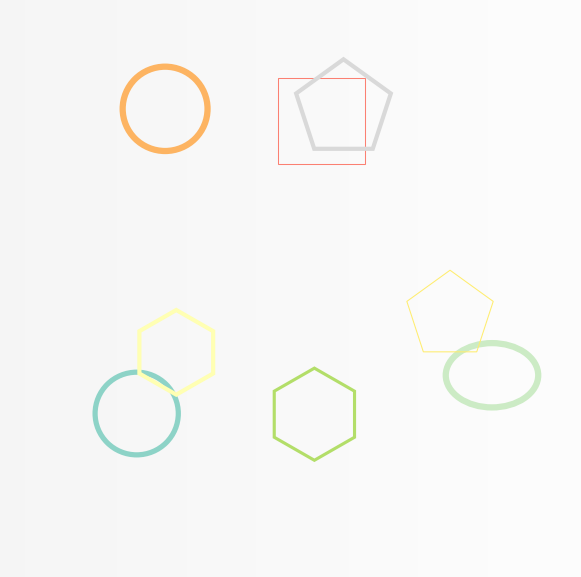[{"shape": "circle", "thickness": 2.5, "radius": 0.36, "center": [0.235, 0.283]}, {"shape": "hexagon", "thickness": 2, "radius": 0.37, "center": [0.303, 0.389]}, {"shape": "square", "thickness": 0.5, "radius": 0.37, "center": [0.553, 0.789]}, {"shape": "circle", "thickness": 3, "radius": 0.37, "center": [0.284, 0.811]}, {"shape": "hexagon", "thickness": 1.5, "radius": 0.4, "center": [0.541, 0.282]}, {"shape": "pentagon", "thickness": 2, "radius": 0.43, "center": [0.591, 0.811]}, {"shape": "oval", "thickness": 3, "radius": 0.4, "center": [0.846, 0.349]}, {"shape": "pentagon", "thickness": 0.5, "radius": 0.39, "center": [0.774, 0.453]}]